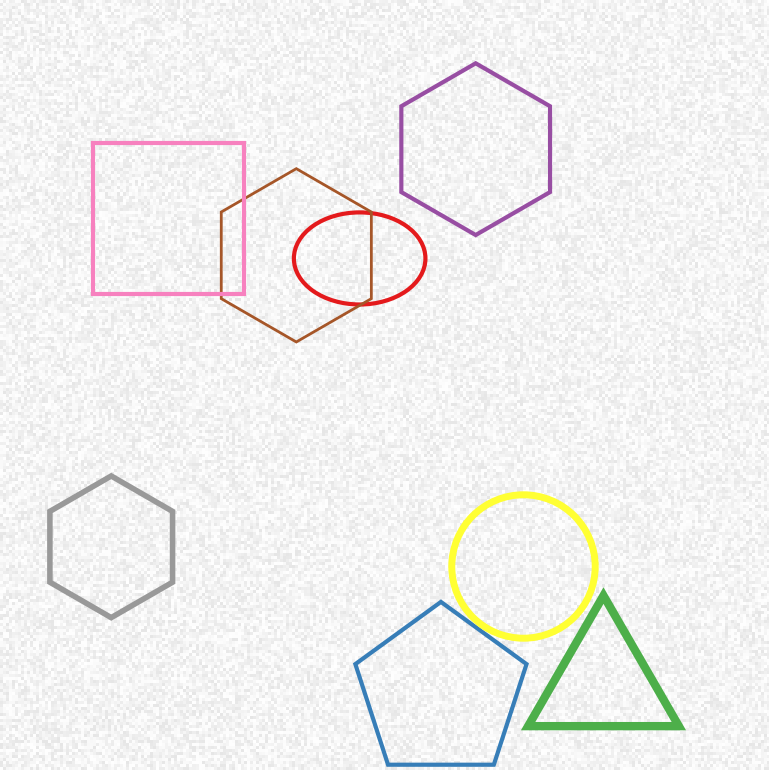[{"shape": "oval", "thickness": 1.5, "radius": 0.43, "center": [0.467, 0.664]}, {"shape": "pentagon", "thickness": 1.5, "radius": 0.58, "center": [0.573, 0.101]}, {"shape": "triangle", "thickness": 3, "radius": 0.57, "center": [0.784, 0.113]}, {"shape": "hexagon", "thickness": 1.5, "radius": 0.56, "center": [0.618, 0.806]}, {"shape": "circle", "thickness": 2.5, "radius": 0.47, "center": [0.68, 0.264]}, {"shape": "hexagon", "thickness": 1, "radius": 0.56, "center": [0.385, 0.668]}, {"shape": "square", "thickness": 1.5, "radius": 0.49, "center": [0.219, 0.716]}, {"shape": "hexagon", "thickness": 2, "radius": 0.46, "center": [0.144, 0.29]}]